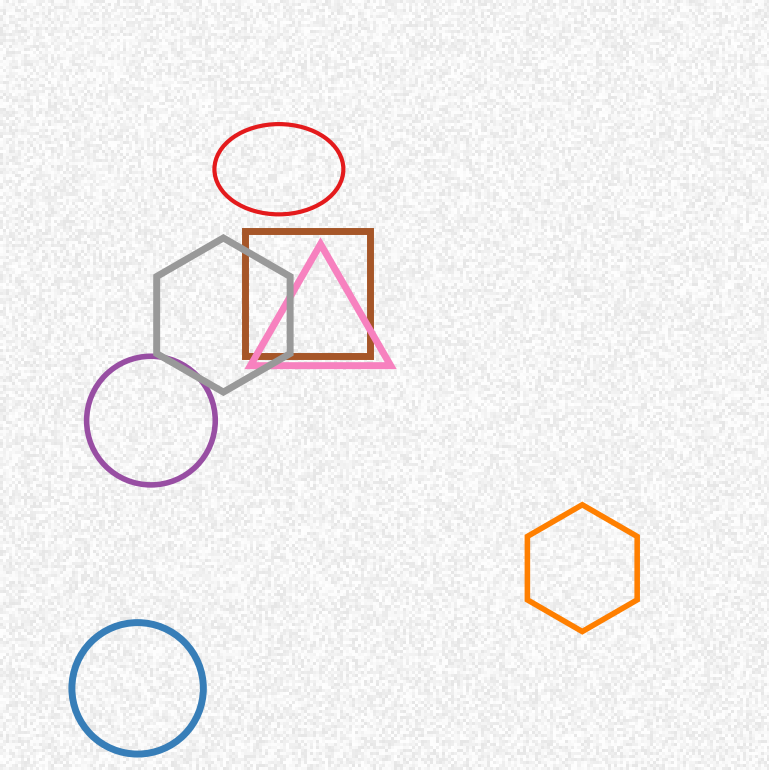[{"shape": "oval", "thickness": 1.5, "radius": 0.42, "center": [0.362, 0.78]}, {"shape": "circle", "thickness": 2.5, "radius": 0.43, "center": [0.179, 0.106]}, {"shape": "circle", "thickness": 2, "radius": 0.42, "center": [0.196, 0.454]}, {"shape": "hexagon", "thickness": 2, "radius": 0.41, "center": [0.756, 0.262]}, {"shape": "square", "thickness": 2.5, "radius": 0.41, "center": [0.4, 0.618]}, {"shape": "triangle", "thickness": 2.5, "radius": 0.53, "center": [0.416, 0.578]}, {"shape": "hexagon", "thickness": 2.5, "radius": 0.5, "center": [0.29, 0.591]}]